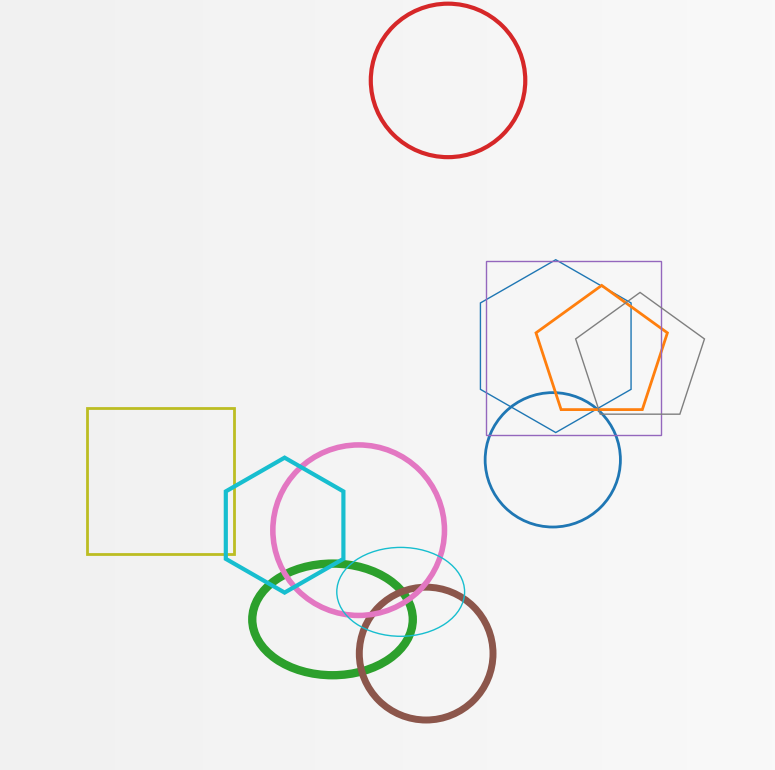[{"shape": "hexagon", "thickness": 0.5, "radius": 0.56, "center": [0.717, 0.55]}, {"shape": "circle", "thickness": 1, "radius": 0.44, "center": [0.713, 0.403]}, {"shape": "pentagon", "thickness": 1, "radius": 0.45, "center": [0.776, 0.54]}, {"shape": "oval", "thickness": 3, "radius": 0.52, "center": [0.429, 0.196]}, {"shape": "circle", "thickness": 1.5, "radius": 0.5, "center": [0.578, 0.896]}, {"shape": "square", "thickness": 0.5, "radius": 0.57, "center": [0.74, 0.548]}, {"shape": "circle", "thickness": 2.5, "radius": 0.43, "center": [0.55, 0.151]}, {"shape": "circle", "thickness": 2, "radius": 0.55, "center": [0.463, 0.311]}, {"shape": "pentagon", "thickness": 0.5, "radius": 0.44, "center": [0.826, 0.533]}, {"shape": "square", "thickness": 1, "radius": 0.47, "center": [0.207, 0.375]}, {"shape": "hexagon", "thickness": 1.5, "radius": 0.44, "center": [0.367, 0.318]}, {"shape": "oval", "thickness": 0.5, "radius": 0.41, "center": [0.517, 0.231]}]